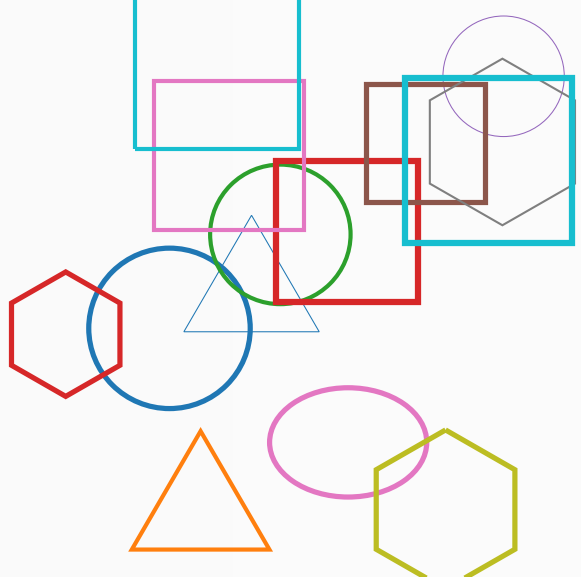[{"shape": "circle", "thickness": 2.5, "radius": 0.69, "center": [0.292, 0.431]}, {"shape": "triangle", "thickness": 0.5, "radius": 0.67, "center": [0.433, 0.492]}, {"shape": "triangle", "thickness": 2, "radius": 0.68, "center": [0.345, 0.116]}, {"shape": "circle", "thickness": 2, "radius": 0.6, "center": [0.482, 0.593]}, {"shape": "hexagon", "thickness": 2.5, "radius": 0.54, "center": [0.113, 0.42]}, {"shape": "square", "thickness": 3, "radius": 0.61, "center": [0.598, 0.599]}, {"shape": "circle", "thickness": 0.5, "radius": 0.52, "center": [0.866, 0.867]}, {"shape": "square", "thickness": 2.5, "radius": 0.51, "center": [0.732, 0.751]}, {"shape": "square", "thickness": 2, "radius": 0.65, "center": [0.394, 0.729]}, {"shape": "oval", "thickness": 2.5, "radius": 0.68, "center": [0.599, 0.233]}, {"shape": "hexagon", "thickness": 1, "radius": 0.72, "center": [0.864, 0.753]}, {"shape": "hexagon", "thickness": 2.5, "radius": 0.69, "center": [0.767, 0.117]}, {"shape": "square", "thickness": 3, "radius": 0.71, "center": [0.84, 0.721]}, {"shape": "square", "thickness": 2, "radius": 0.7, "center": [0.373, 0.882]}]